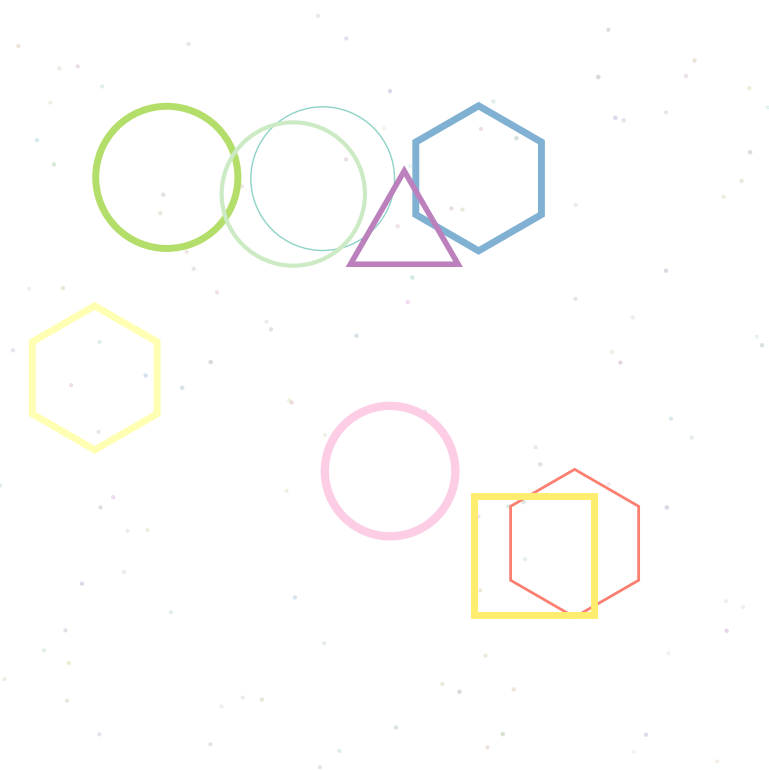[{"shape": "circle", "thickness": 0.5, "radius": 0.47, "center": [0.419, 0.768]}, {"shape": "hexagon", "thickness": 2.5, "radius": 0.47, "center": [0.123, 0.509]}, {"shape": "hexagon", "thickness": 1, "radius": 0.48, "center": [0.746, 0.294]}, {"shape": "hexagon", "thickness": 2.5, "radius": 0.47, "center": [0.622, 0.768]}, {"shape": "circle", "thickness": 2.5, "radius": 0.46, "center": [0.217, 0.77]}, {"shape": "circle", "thickness": 3, "radius": 0.42, "center": [0.507, 0.388]}, {"shape": "triangle", "thickness": 2, "radius": 0.4, "center": [0.525, 0.697]}, {"shape": "circle", "thickness": 1.5, "radius": 0.47, "center": [0.381, 0.748]}, {"shape": "square", "thickness": 2.5, "radius": 0.39, "center": [0.694, 0.279]}]